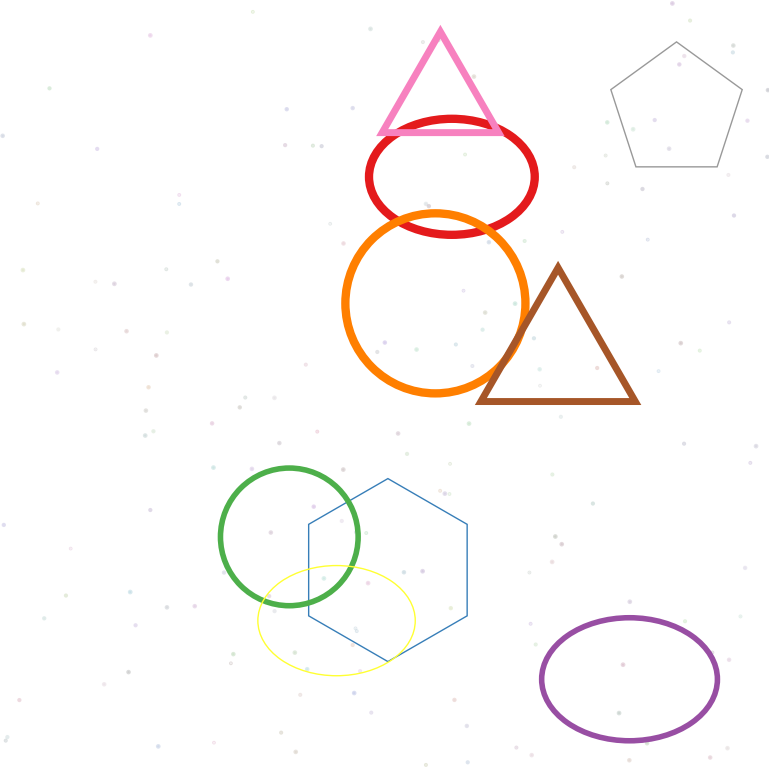[{"shape": "oval", "thickness": 3, "radius": 0.54, "center": [0.587, 0.77]}, {"shape": "hexagon", "thickness": 0.5, "radius": 0.59, "center": [0.504, 0.26]}, {"shape": "circle", "thickness": 2, "radius": 0.45, "center": [0.376, 0.303]}, {"shape": "oval", "thickness": 2, "radius": 0.57, "center": [0.818, 0.118]}, {"shape": "circle", "thickness": 3, "radius": 0.58, "center": [0.565, 0.606]}, {"shape": "oval", "thickness": 0.5, "radius": 0.51, "center": [0.437, 0.194]}, {"shape": "triangle", "thickness": 2.5, "radius": 0.58, "center": [0.725, 0.536]}, {"shape": "triangle", "thickness": 2.5, "radius": 0.44, "center": [0.572, 0.871]}, {"shape": "pentagon", "thickness": 0.5, "radius": 0.45, "center": [0.879, 0.856]}]